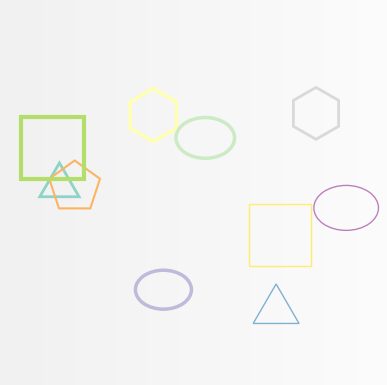[{"shape": "triangle", "thickness": 2, "radius": 0.29, "center": [0.153, 0.518]}, {"shape": "hexagon", "thickness": 2.5, "radius": 0.34, "center": [0.396, 0.701]}, {"shape": "oval", "thickness": 2.5, "radius": 0.36, "center": [0.422, 0.248]}, {"shape": "triangle", "thickness": 1, "radius": 0.34, "center": [0.713, 0.194]}, {"shape": "pentagon", "thickness": 1.5, "radius": 0.34, "center": [0.193, 0.514]}, {"shape": "square", "thickness": 3, "radius": 0.41, "center": [0.135, 0.616]}, {"shape": "hexagon", "thickness": 2, "radius": 0.34, "center": [0.816, 0.706]}, {"shape": "oval", "thickness": 1, "radius": 0.42, "center": [0.893, 0.46]}, {"shape": "oval", "thickness": 2.5, "radius": 0.38, "center": [0.53, 0.642]}, {"shape": "square", "thickness": 1, "radius": 0.4, "center": [0.722, 0.39]}]